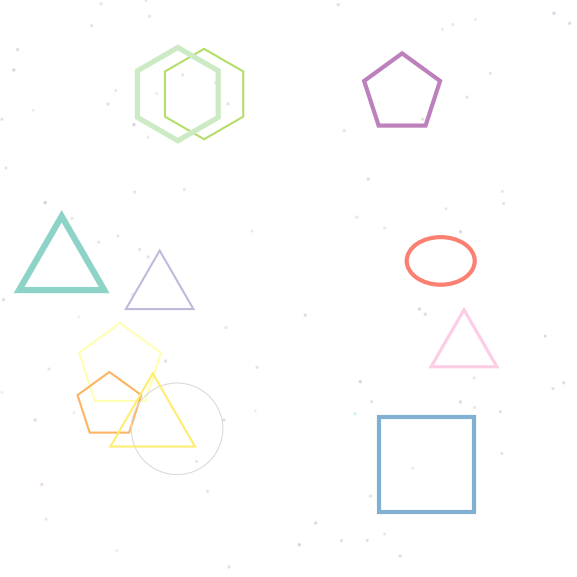[{"shape": "triangle", "thickness": 3, "radius": 0.43, "center": [0.107, 0.539]}, {"shape": "pentagon", "thickness": 1, "radius": 0.37, "center": [0.208, 0.365]}, {"shape": "triangle", "thickness": 1, "radius": 0.34, "center": [0.276, 0.498]}, {"shape": "oval", "thickness": 2, "radius": 0.29, "center": [0.763, 0.547]}, {"shape": "square", "thickness": 2, "radius": 0.41, "center": [0.739, 0.195]}, {"shape": "pentagon", "thickness": 1, "radius": 0.29, "center": [0.189, 0.297]}, {"shape": "hexagon", "thickness": 1, "radius": 0.39, "center": [0.353, 0.836]}, {"shape": "triangle", "thickness": 1.5, "radius": 0.33, "center": [0.803, 0.397]}, {"shape": "circle", "thickness": 0.5, "radius": 0.4, "center": [0.307, 0.257]}, {"shape": "pentagon", "thickness": 2, "radius": 0.35, "center": [0.696, 0.838]}, {"shape": "hexagon", "thickness": 2.5, "radius": 0.4, "center": [0.308, 0.836]}, {"shape": "triangle", "thickness": 1, "radius": 0.42, "center": [0.264, 0.268]}]